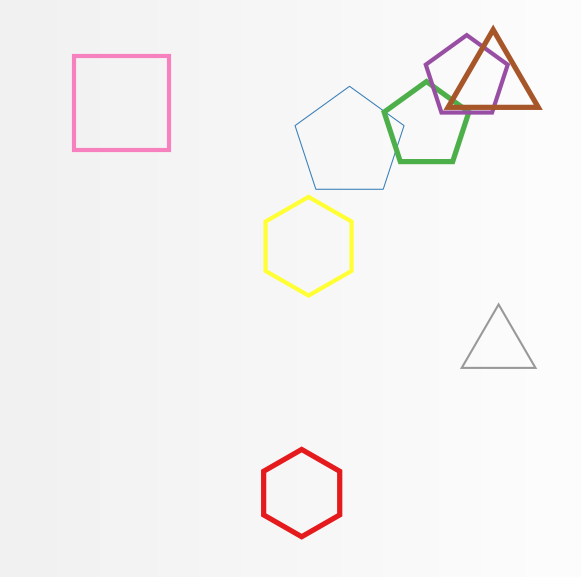[{"shape": "hexagon", "thickness": 2.5, "radius": 0.38, "center": [0.519, 0.145]}, {"shape": "pentagon", "thickness": 0.5, "radius": 0.49, "center": [0.601, 0.751]}, {"shape": "pentagon", "thickness": 2.5, "radius": 0.38, "center": [0.734, 0.781]}, {"shape": "pentagon", "thickness": 2, "radius": 0.37, "center": [0.803, 0.864]}, {"shape": "hexagon", "thickness": 2, "radius": 0.43, "center": [0.531, 0.573]}, {"shape": "triangle", "thickness": 2.5, "radius": 0.45, "center": [0.848, 0.858]}, {"shape": "square", "thickness": 2, "radius": 0.41, "center": [0.209, 0.821]}, {"shape": "triangle", "thickness": 1, "radius": 0.37, "center": [0.858, 0.399]}]